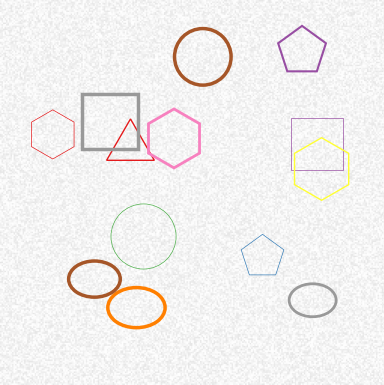[{"shape": "triangle", "thickness": 1, "radius": 0.36, "center": [0.339, 0.619]}, {"shape": "hexagon", "thickness": 0.5, "radius": 0.32, "center": [0.137, 0.651]}, {"shape": "pentagon", "thickness": 0.5, "radius": 0.29, "center": [0.682, 0.333]}, {"shape": "circle", "thickness": 0.5, "radius": 0.42, "center": [0.373, 0.386]}, {"shape": "pentagon", "thickness": 1.5, "radius": 0.33, "center": [0.785, 0.868]}, {"shape": "square", "thickness": 0.5, "radius": 0.34, "center": [0.824, 0.625]}, {"shape": "oval", "thickness": 2.5, "radius": 0.37, "center": [0.354, 0.201]}, {"shape": "hexagon", "thickness": 1, "radius": 0.41, "center": [0.835, 0.561]}, {"shape": "oval", "thickness": 2.5, "radius": 0.34, "center": [0.245, 0.275]}, {"shape": "circle", "thickness": 2.5, "radius": 0.37, "center": [0.527, 0.852]}, {"shape": "hexagon", "thickness": 2, "radius": 0.38, "center": [0.452, 0.64]}, {"shape": "square", "thickness": 2.5, "radius": 0.36, "center": [0.285, 0.684]}, {"shape": "oval", "thickness": 2, "radius": 0.31, "center": [0.812, 0.22]}]